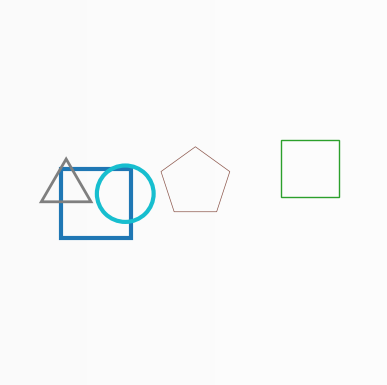[{"shape": "square", "thickness": 3, "radius": 0.45, "center": [0.248, 0.471]}, {"shape": "square", "thickness": 1, "radius": 0.37, "center": [0.801, 0.562]}, {"shape": "pentagon", "thickness": 0.5, "radius": 0.47, "center": [0.504, 0.526]}, {"shape": "triangle", "thickness": 2, "radius": 0.37, "center": [0.171, 0.513]}, {"shape": "circle", "thickness": 3, "radius": 0.37, "center": [0.323, 0.497]}]